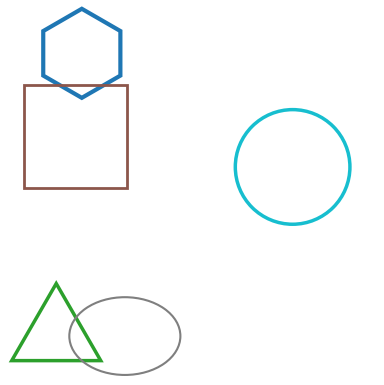[{"shape": "hexagon", "thickness": 3, "radius": 0.58, "center": [0.213, 0.862]}, {"shape": "triangle", "thickness": 2.5, "radius": 0.67, "center": [0.146, 0.13]}, {"shape": "square", "thickness": 2, "radius": 0.67, "center": [0.196, 0.646]}, {"shape": "oval", "thickness": 1.5, "radius": 0.72, "center": [0.324, 0.127]}, {"shape": "circle", "thickness": 2.5, "radius": 0.74, "center": [0.76, 0.566]}]